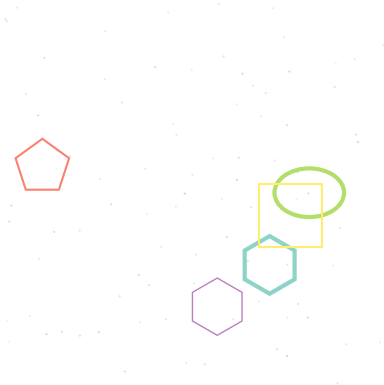[{"shape": "hexagon", "thickness": 3, "radius": 0.37, "center": [0.7, 0.312]}, {"shape": "pentagon", "thickness": 1.5, "radius": 0.37, "center": [0.11, 0.566]}, {"shape": "oval", "thickness": 3, "radius": 0.45, "center": [0.803, 0.499]}, {"shape": "hexagon", "thickness": 1, "radius": 0.37, "center": [0.564, 0.203]}, {"shape": "square", "thickness": 1.5, "radius": 0.41, "center": [0.754, 0.441]}]